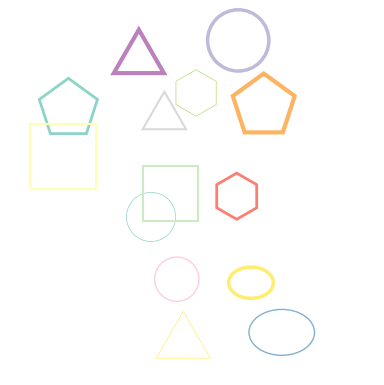[{"shape": "pentagon", "thickness": 2, "radius": 0.4, "center": [0.178, 0.717]}, {"shape": "circle", "thickness": 0.5, "radius": 0.32, "center": [0.392, 0.437]}, {"shape": "square", "thickness": 1.5, "radius": 0.42, "center": [0.164, 0.593]}, {"shape": "circle", "thickness": 2.5, "radius": 0.4, "center": [0.619, 0.895]}, {"shape": "hexagon", "thickness": 2, "radius": 0.3, "center": [0.615, 0.49]}, {"shape": "oval", "thickness": 1, "radius": 0.43, "center": [0.732, 0.137]}, {"shape": "pentagon", "thickness": 3, "radius": 0.42, "center": [0.685, 0.725]}, {"shape": "hexagon", "thickness": 0.5, "radius": 0.3, "center": [0.509, 0.759]}, {"shape": "circle", "thickness": 1, "radius": 0.29, "center": [0.459, 0.275]}, {"shape": "triangle", "thickness": 1.5, "radius": 0.33, "center": [0.427, 0.697]}, {"shape": "triangle", "thickness": 3, "radius": 0.38, "center": [0.361, 0.848]}, {"shape": "square", "thickness": 1.5, "radius": 0.36, "center": [0.443, 0.497]}, {"shape": "triangle", "thickness": 0.5, "radius": 0.41, "center": [0.476, 0.11]}, {"shape": "oval", "thickness": 2.5, "radius": 0.29, "center": [0.652, 0.266]}]